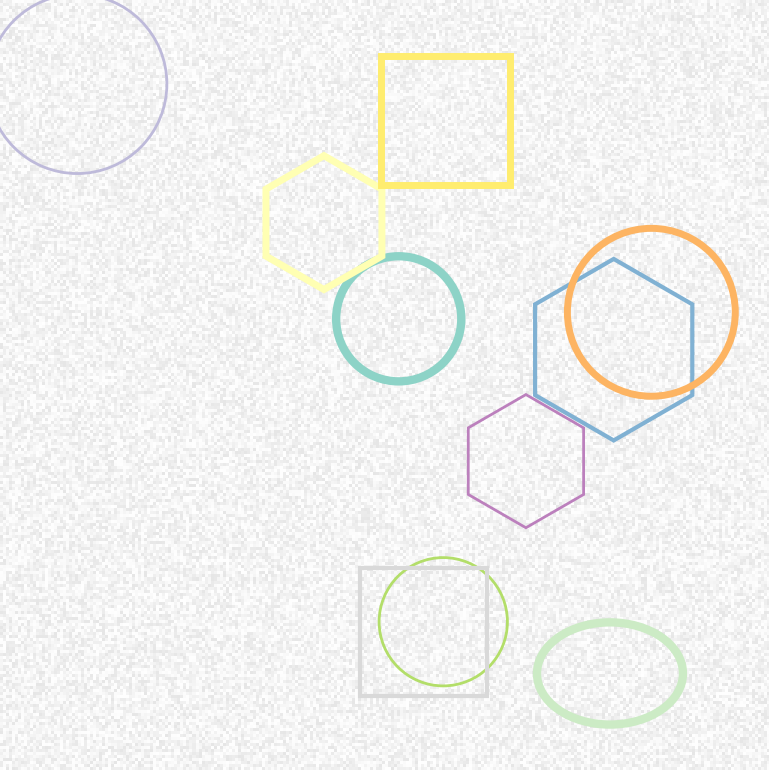[{"shape": "circle", "thickness": 3, "radius": 0.41, "center": [0.518, 0.586]}, {"shape": "hexagon", "thickness": 2.5, "radius": 0.43, "center": [0.421, 0.711]}, {"shape": "circle", "thickness": 1, "radius": 0.58, "center": [0.1, 0.891]}, {"shape": "hexagon", "thickness": 1.5, "radius": 0.59, "center": [0.797, 0.546]}, {"shape": "circle", "thickness": 2.5, "radius": 0.55, "center": [0.846, 0.594]}, {"shape": "circle", "thickness": 1, "radius": 0.42, "center": [0.576, 0.193]}, {"shape": "square", "thickness": 1.5, "radius": 0.41, "center": [0.55, 0.179]}, {"shape": "hexagon", "thickness": 1, "radius": 0.43, "center": [0.683, 0.401]}, {"shape": "oval", "thickness": 3, "radius": 0.47, "center": [0.792, 0.125]}, {"shape": "square", "thickness": 2.5, "radius": 0.42, "center": [0.579, 0.843]}]